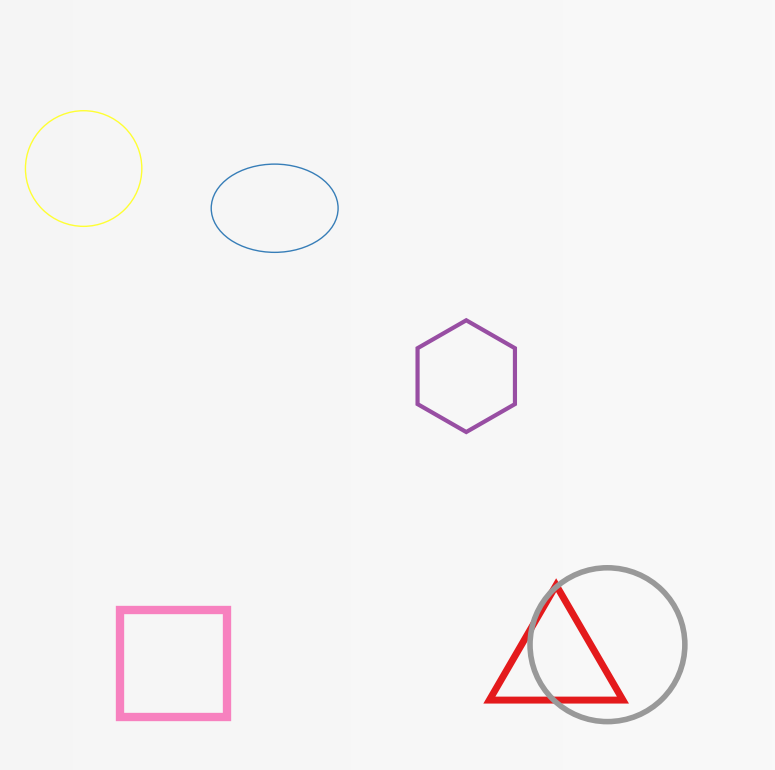[{"shape": "triangle", "thickness": 2.5, "radius": 0.5, "center": [0.718, 0.141]}, {"shape": "oval", "thickness": 0.5, "radius": 0.41, "center": [0.354, 0.73]}, {"shape": "hexagon", "thickness": 1.5, "radius": 0.36, "center": [0.602, 0.511]}, {"shape": "circle", "thickness": 0.5, "radius": 0.38, "center": [0.108, 0.781]}, {"shape": "square", "thickness": 3, "radius": 0.35, "center": [0.224, 0.138]}, {"shape": "circle", "thickness": 2, "radius": 0.5, "center": [0.784, 0.163]}]